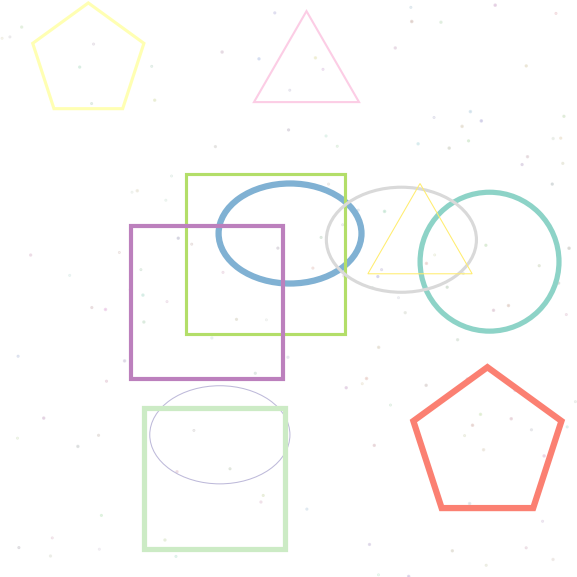[{"shape": "circle", "thickness": 2.5, "radius": 0.6, "center": [0.848, 0.546]}, {"shape": "pentagon", "thickness": 1.5, "radius": 0.51, "center": [0.153, 0.893]}, {"shape": "oval", "thickness": 0.5, "radius": 0.61, "center": [0.381, 0.246]}, {"shape": "pentagon", "thickness": 3, "radius": 0.67, "center": [0.844, 0.228]}, {"shape": "oval", "thickness": 3, "radius": 0.62, "center": [0.502, 0.595]}, {"shape": "square", "thickness": 1.5, "radius": 0.69, "center": [0.46, 0.559]}, {"shape": "triangle", "thickness": 1, "radius": 0.53, "center": [0.531, 0.875]}, {"shape": "oval", "thickness": 1.5, "radius": 0.65, "center": [0.695, 0.584]}, {"shape": "square", "thickness": 2, "radius": 0.66, "center": [0.358, 0.476]}, {"shape": "square", "thickness": 2.5, "radius": 0.61, "center": [0.371, 0.171]}, {"shape": "triangle", "thickness": 0.5, "radius": 0.52, "center": [0.727, 0.577]}]